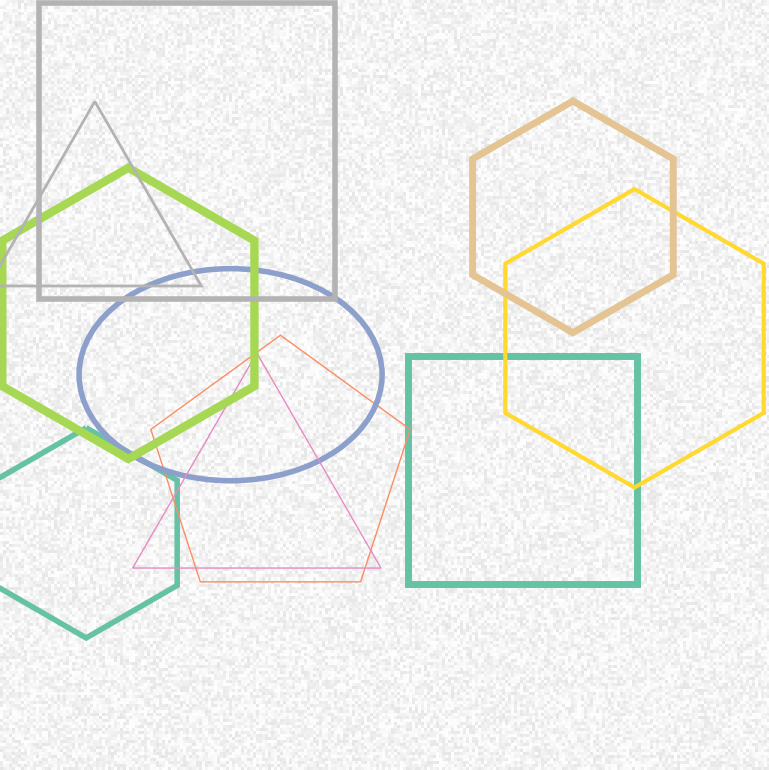[{"shape": "square", "thickness": 2.5, "radius": 0.74, "center": [0.679, 0.389]}, {"shape": "hexagon", "thickness": 2, "radius": 0.68, "center": [0.112, 0.308]}, {"shape": "pentagon", "thickness": 0.5, "radius": 0.89, "center": [0.364, 0.388]}, {"shape": "oval", "thickness": 2, "radius": 0.98, "center": [0.299, 0.513]}, {"shape": "triangle", "thickness": 0.5, "radius": 0.93, "center": [0.334, 0.355]}, {"shape": "hexagon", "thickness": 3, "radius": 0.95, "center": [0.167, 0.593]}, {"shape": "hexagon", "thickness": 1.5, "radius": 0.97, "center": [0.824, 0.561]}, {"shape": "hexagon", "thickness": 2.5, "radius": 0.75, "center": [0.744, 0.718]}, {"shape": "triangle", "thickness": 1, "radius": 0.8, "center": [0.123, 0.708]}, {"shape": "square", "thickness": 2, "radius": 0.96, "center": [0.243, 0.803]}]